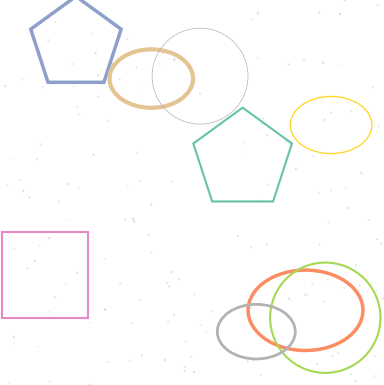[{"shape": "pentagon", "thickness": 1.5, "radius": 0.67, "center": [0.63, 0.586]}, {"shape": "oval", "thickness": 2.5, "radius": 0.75, "center": [0.794, 0.194]}, {"shape": "pentagon", "thickness": 2.5, "radius": 0.62, "center": [0.197, 0.886]}, {"shape": "square", "thickness": 1.5, "radius": 0.56, "center": [0.117, 0.285]}, {"shape": "circle", "thickness": 1.5, "radius": 0.72, "center": [0.845, 0.175]}, {"shape": "oval", "thickness": 1, "radius": 0.53, "center": [0.86, 0.675]}, {"shape": "oval", "thickness": 3, "radius": 0.54, "center": [0.393, 0.796]}, {"shape": "oval", "thickness": 2, "radius": 0.51, "center": [0.666, 0.139]}, {"shape": "circle", "thickness": 0.5, "radius": 0.62, "center": [0.52, 0.802]}]